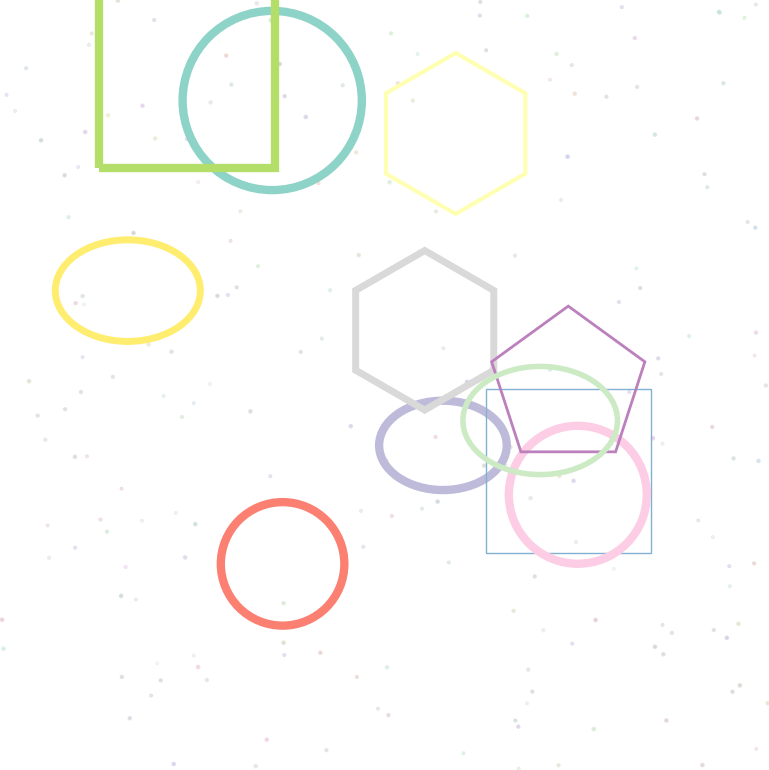[{"shape": "circle", "thickness": 3, "radius": 0.58, "center": [0.354, 0.869]}, {"shape": "hexagon", "thickness": 1.5, "radius": 0.52, "center": [0.592, 0.827]}, {"shape": "oval", "thickness": 3, "radius": 0.41, "center": [0.575, 0.422]}, {"shape": "circle", "thickness": 3, "radius": 0.4, "center": [0.367, 0.268]}, {"shape": "square", "thickness": 0.5, "radius": 0.53, "center": [0.738, 0.388]}, {"shape": "square", "thickness": 3, "radius": 0.57, "center": [0.243, 0.896]}, {"shape": "circle", "thickness": 3, "radius": 0.45, "center": [0.75, 0.357]}, {"shape": "hexagon", "thickness": 2.5, "radius": 0.52, "center": [0.552, 0.571]}, {"shape": "pentagon", "thickness": 1, "radius": 0.52, "center": [0.738, 0.498]}, {"shape": "oval", "thickness": 2, "radius": 0.5, "center": [0.702, 0.454]}, {"shape": "oval", "thickness": 2.5, "radius": 0.47, "center": [0.166, 0.623]}]